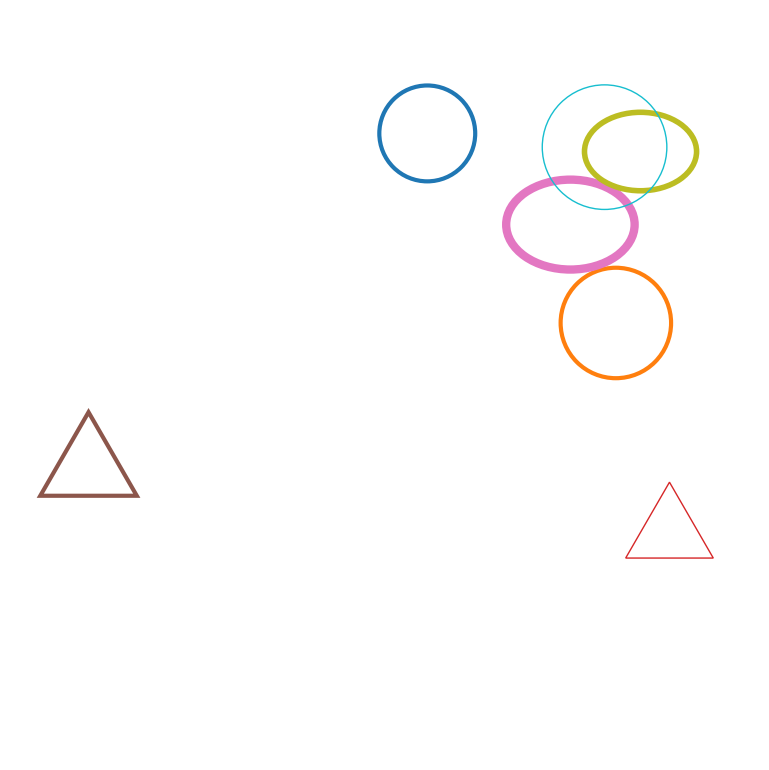[{"shape": "circle", "thickness": 1.5, "radius": 0.31, "center": [0.555, 0.827]}, {"shape": "circle", "thickness": 1.5, "radius": 0.36, "center": [0.8, 0.581]}, {"shape": "triangle", "thickness": 0.5, "radius": 0.33, "center": [0.869, 0.308]}, {"shape": "triangle", "thickness": 1.5, "radius": 0.36, "center": [0.115, 0.392]}, {"shape": "oval", "thickness": 3, "radius": 0.42, "center": [0.741, 0.708]}, {"shape": "oval", "thickness": 2, "radius": 0.36, "center": [0.832, 0.803]}, {"shape": "circle", "thickness": 0.5, "radius": 0.4, "center": [0.785, 0.809]}]